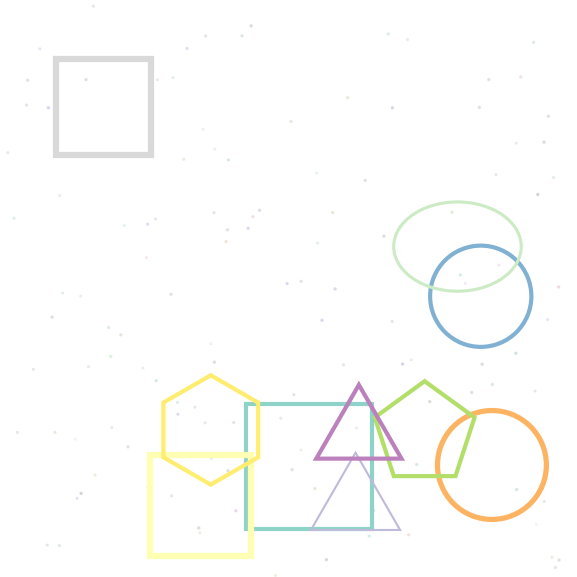[{"shape": "square", "thickness": 2, "radius": 0.54, "center": [0.535, 0.191]}, {"shape": "square", "thickness": 3, "radius": 0.44, "center": [0.347, 0.123]}, {"shape": "triangle", "thickness": 1, "radius": 0.45, "center": [0.616, 0.126]}, {"shape": "circle", "thickness": 2, "radius": 0.44, "center": [0.832, 0.486]}, {"shape": "circle", "thickness": 2.5, "radius": 0.47, "center": [0.852, 0.194]}, {"shape": "pentagon", "thickness": 2, "radius": 0.45, "center": [0.735, 0.248]}, {"shape": "square", "thickness": 3, "radius": 0.42, "center": [0.179, 0.814]}, {"shape": "triangle", "thickness": 2, "radius": 0.43, "center": [0.621, 0.248]}, {"shape": "oval", "thickness": 1.5, "radius": 0.55, "center": [0.792, 0.572]}, {"shape": "hexagon", "thickness": 2, "radius": 0.47, "center": [0.365, 0.255]}]